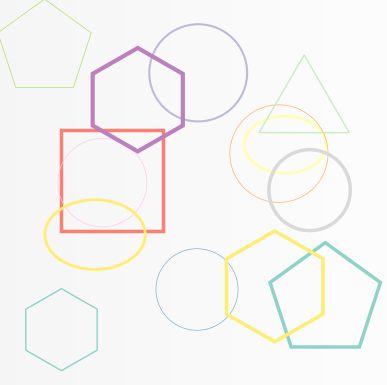[{"shape": "pentagon", "thickness": 2.5, "radius": 0.75, "center": [0.839, 0.22]}, {"shape": "hexagon", "thickness": 1, "radius": 0.53, "center": [0.159, 0.144]}, {"shape": "oval", "thickness": 2, "radius": 0.53, "center": [0.736, 0.624]}, {"shape": "circle", "thickness": 1.5, "radius": 0.63, "center": [0.512, 0.811]}, {"shape": "square", "thickness": 2.5, "radius": 0.66, "center": [0.289, 0.531]}, {"shape": "circle", "thickness": 0.5, "radius": 0.53, "center": [0.508, 0.248]}, {"shape": "circle", "thickness": 0.5, "radius": 0.63, "center": [0.72, 0.601]}, {"shape": "pentagon", "thickness": 0.5, "radius": 0.63, "center": [0.115, 0.876]}, {"shape": "circle", "thickness": 0.5, "radius": 0.57, "center": [0.264, 0.526]}, {"shape": "circle", "thickness": 2.5, "radius": 0.53, "center": [0.799, 0.506]}, {"shape": "hexagon", "thickness": 3, "radius": 0.67, "center": [0.355, 0.741]}, {"shape": "triangle", "thickness": 1, "radius": 0.67, "center": [0.785, 0.723]}, {"shape": "hexagon", "thickness": 2.5, "radius": 0.72, "center": [0.709, 0.256]}, {"shape": "oval", "thickness": 2, "radius": 0.65, "center": [0.245, 0.391]}]